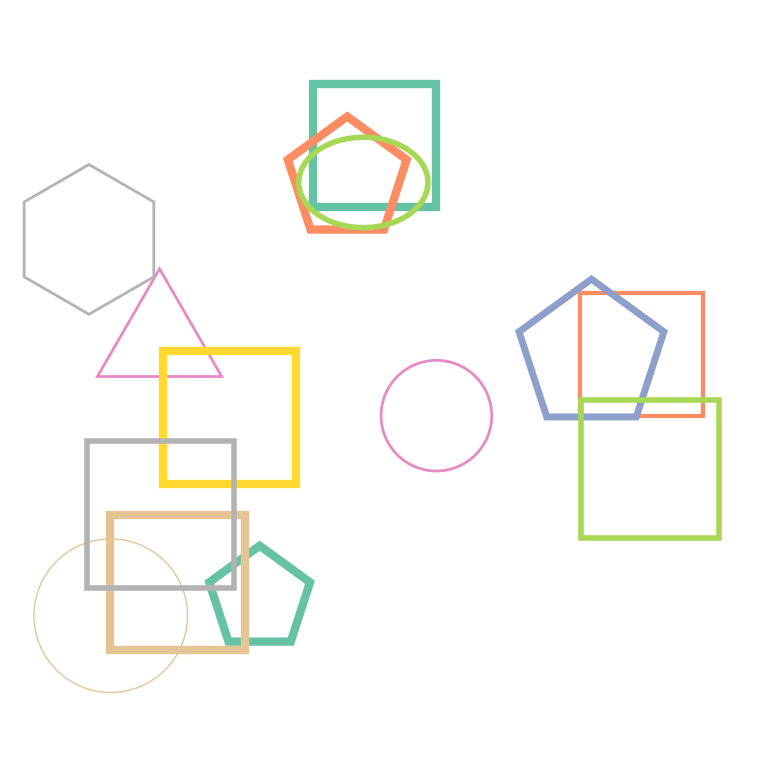[{"shape": "pentagon", "thickness": 3, "radius": 0.34, "center": [0.337, 0.222]}, {"shape": "square", "thickness": 3, "radius": 0.4, "center": [0.487, 0.811]}, {"shape": "square", "thickness": 1.5, "radius": 0.4, "center": [0.834, 0.539]}, {"shape": "pentagon", "thickness": 3, "radius": 0.41, "center": [0.451, 0.768]}, {"shape": "pentagon", "thickness": 2.5, "radius": 0.49, "center": [0.768, 0.539]}, {"shape": "triangle", "thickness": 1, "radius": 0.47, "center": [0.207, 0.558]}, {"shape": "circle", "thickness": 1, "radius": 0.36, "center": [0.567, 0.46]}, {"shape": "oval", "thickness": 2, "radius": 0.42, "center": [0.472, 0.763]}, {"shape": "square", "thickness": 2, "radius": 0.45, "center": [0.845, 0.391]}, {"shape": "square", "thickness": 3, "radius": 0.43, "center": [0.298, 0.458]}, {"shape": "circle", "thickness": 0.5, "radius": 0.5, "center": [0.144, 0.2]}, {"shape": "square", "thickness": 3, "radius": 0.44, "center": [0.23, 0.244]}, {"shape": "square", "thickness": 2, "radius": 0.48, "center": [0.208, 0.332]}, {"shape": "hexagon", "thickness": 1, "radius": 0.49, "center": [0.116, 0.689]}]